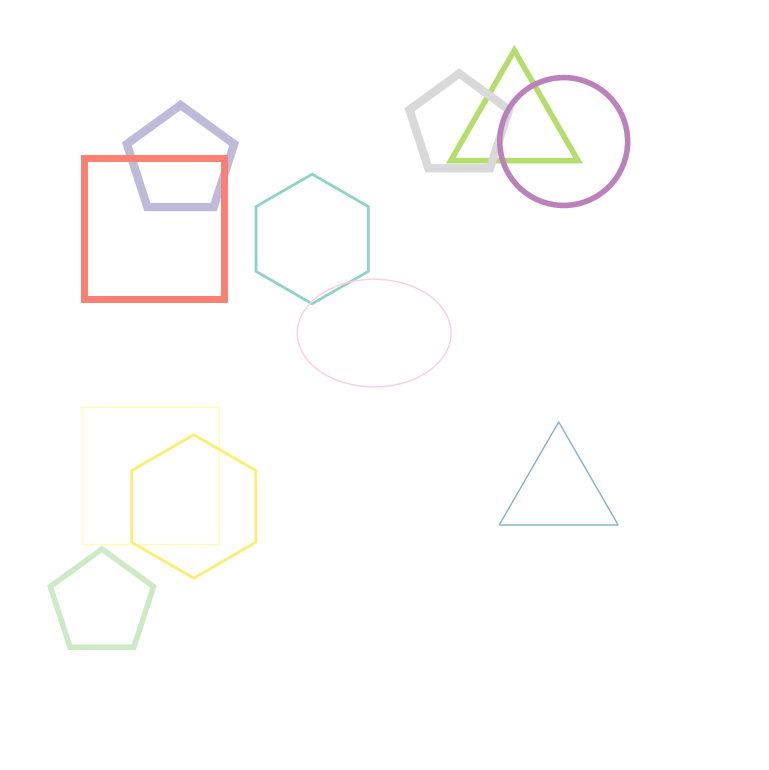[{"shape": "hexagon", "thickness": 1, "radius": 0.42, "center": [0.405, 0.69]}, {"shape": "square", "thickness": 0.5, "radius": 0.45, "center": [0.195, 0.383]}, {"shape": "pentagon", "thickness": 3, "radius": 0.37, "center": [0.234, 0.79]}, {"shape": "square", "thickness": 2.5, "radius": 0.46, "center": [0.2, 0.703]}, {"shape": "triangle", "thickness": 0.5, "radius": 0.45, "center": [0.726, 0.363]}, {"shape": "triangle", "thickness": 2, "radius": 0.48, "center": [0.668, 0.839]}, {"shape": "oval", "thickness": 0.5, "radius": 0.5, "center": [0.486, 0.567]}, {"shape": "pentagon", "thickness": 3, "radius": 0.34, "center": [0.596, 0.836]}, {"shape": "circle", "thickness": 2, "radius": 0.42, "center": [0.732, 0.816]}, {"shape": "pentagon", "thickness": 2, "radius": 0.35, "center": [0.132, 0.216]}, {"shape": "hexagon", "thickness": 1, "radius": 0.47, "center": [0.252, 0.342]}]